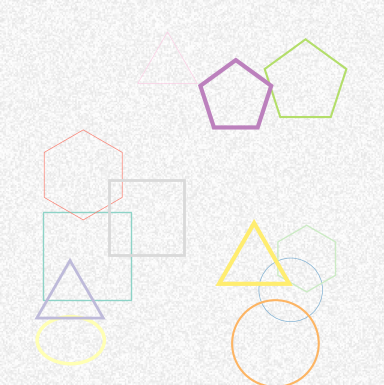[{"shape": "square", "thickness": 1, "radius": 0.57, "center": [0.226, 0.336]}, {"shape": "oval", "thickness": 2.5, "radius": 0.44, "center": [0.184, 0.116]}, {"shape": "triangle", "thickness": 2, "radius": 0.5, "center": [0.182, 0.224]}, {"shape": "hexagon", "thickness": 0.5, "radius": 0.58, "center": [0.216, 0.546]}, {"shape": "circle", "thickness": 0.5, "radius": 0.41, "center": [0.755, 0.247]}, {"shape": "circle", "thickness": 1.5, "radius": 0.56, "center": [0.715, 0.108]}, {"shape": "pentagon", "thickness": 1.5, "radius": 0.56, "center": [0.794, 0.786]}, {"shape": "triangle", "thickness": 0.5, "radius": 0.45, "center": [0.435, 0.828]}, {"shape": "square", "thickness": 2, "radius": 0.49, "center": [0.381, 0.434]}, {"shape": "pentagon", "thickness": 3, "radius": 0.48, "center": [0.612, 0.747]}, {"shape": "hexagon", "thickness": 1, "radius": 0.43, "center": [0.797, 0.328]}, {"shape": "triangle", "thickness": 3, "radius": 0.53, "center": [0.66, 0.315]}]